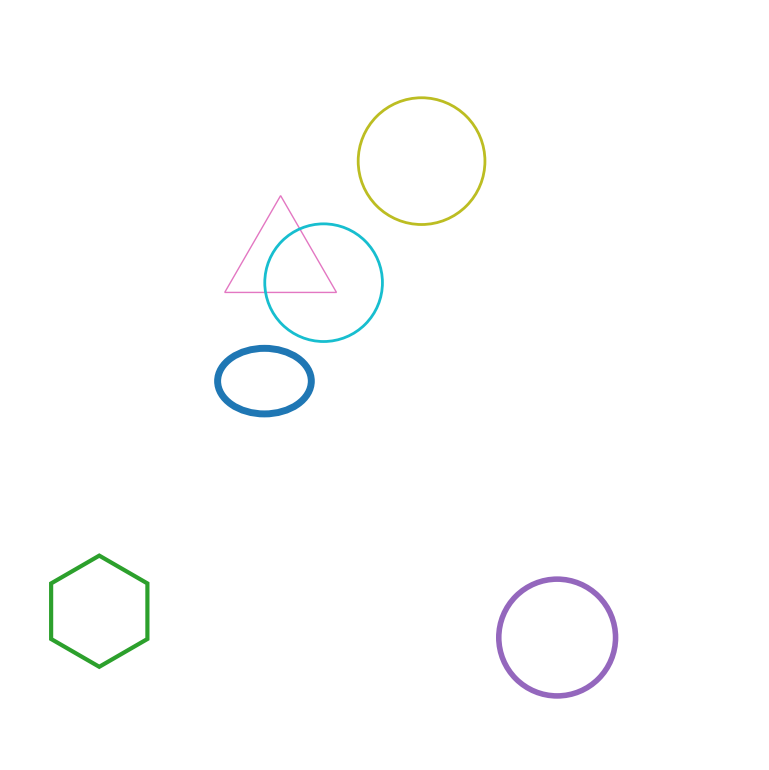[{"shape": "oval", "thickness": 2.5, "radius": 0.3, "center": [0.343, 0.505]}, {"shape": "hexagon", "thickness": 1.5, "radius": 0.36, "center": [0.129, 0.206]}, {"shape": "circle", "thickness": 2, "radius": 0.38, "center": [0.724, 0.172]}, {"shape": "triangle", "thickness": 0.5, "radius": 0.42, "center": [0.364, 0.662]}, {"shape": "circle", "thickness": 1, "radius": 0.41, "center": [0.547, 0.791]}, {"shape": "circle", "thickness": 1, "radius": 0.38, "center": [0.42, 0.633]}]